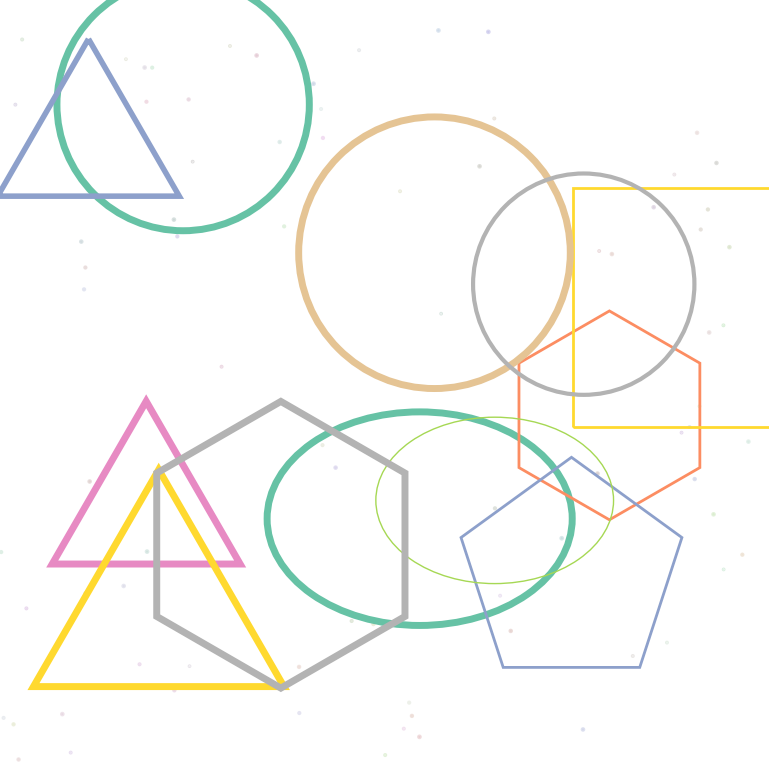[{"shape": "circle", "thickness": 2.5, "radius": 0.82, "center": [0.238, 0.864]}, {"shape": "oval", "thickness": 2.5, "radius": 0.99, "center": [0.545, 0.326]}, {"shape": "hexagon", "thickness": 1, "radius": 0.68, "center": [0.791, 0.461]}, {"shape": "pentagon", "thickness": 1, "radius": 0.75, "center": [0.742, 0.255]}, {"shape": "triangle", "thickness": 2, "radius": 0.68, "center": [0.115, 0.813]}, {"shape": "triangle", "thickness": 2.5, "radius": 0.7, "center": [0.19, 0.338]}, {"shape": "oval", "thickness": 0.5, "radius": 0.77, "center": [0.642, 0.35]}, {"shape": "triangle", "thickness": 2.5, "radius": 0.94, "center": [0.206, 0.202]}, {"shape": "square", "thickness": 1, "radius": 0.78, "center": [0.9, 0.6]}, {"shape": "circle", "thickness": 2.5, "radius": 0.88, "center": [0.564, 0.672]}, {"shape": "hexagon", "thickness": 2.5, "radius": 0.93, "center": [0.365, 0.293]}, {"shape": "circle", "thickness": 1.5, "radius": 0.72, "center": [0.758, 0.631]}]